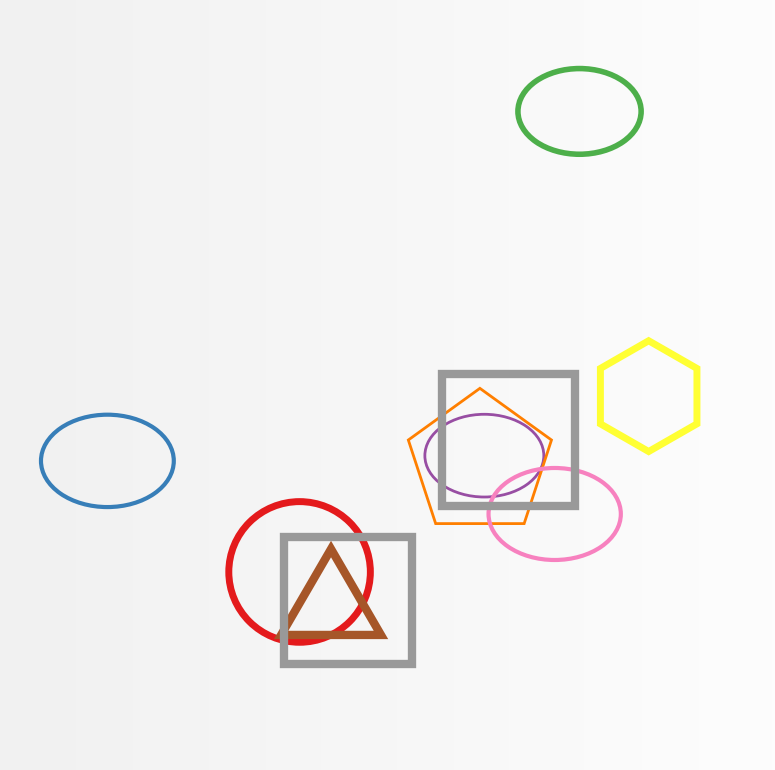[{"shape": "circle", "thickness": 2.5, "radius": 0.46, "center": [0.387, 0.257]}, {"shape": "oval", "thickness": 1.5, "radius": 0.43, "center": [0.139, 0.401]}, {"shape": "oval", "thickness": 2, "radius": 0.4, "center": [0.748, 0.855]}, {"shape": "oval", "thickness": 1, "radius": 0.38, "center": [0.625, 0.408]}, {"shape": "pentagon", "thickness": 1, "radius": 0.49, "center": [0.619, 0.399]}, {"shape": "hexagon", "thickness": 2.5, "radius": 0.36, "center": [0.837, 0.486]}, {"shape": "triangle", "thickness": 3, "radius": 0.37, "center": [0.427, 0.213]}, {"shape": "oval", "thickness": 1.5, "radius": 0.43, "center": [0.716, 0.332]}, {"shape": "square", "thickness": 3, "radius": 0.41, "center": [0.449, 0.22]}, {"shape": "square", "thickness": 3, "radius": 0.43, "center": [0.656, 0.429]}]